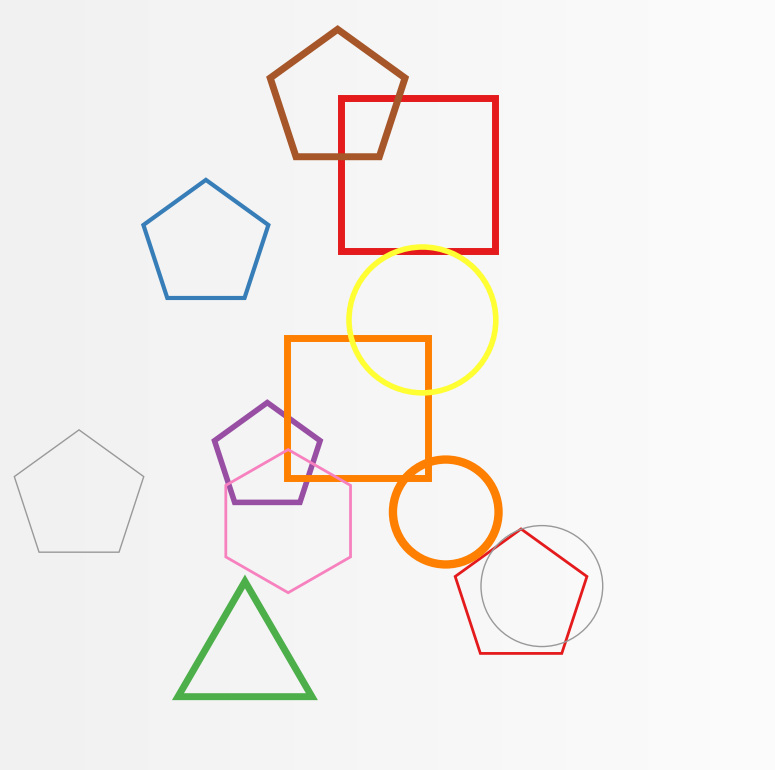[{"shape": "square", "thickness": 2.5, "radius": 0.5, "center": [0.539, 0.773]}, {"shape": "pentagon", "thickness": 1, "radius": 0.45, "center": [0.672, 0.224]}, {"shape": "pentagon", "thickness": 1.5, "radius": 0.42, "center": [0.266, 0.682]}, {"shape": "triangle", "thickness": 2.5, "radius": 0.5, "center": [0.316, 0.145]}, {"shape": "pentagon", "thickness": 2, "radius": 0.36, "center": [0.345, 0.406]}, {"shape": "square", "thickness": 2.5, "radius": 0.46, "center": [0.462, 0.47]}, {"shape": "circle", "thickness": 3, "radius": 0.34, "center": [0.575, 0.335]}, {"shape": "circle", "thickness": 2, "radius": 0.47, "center": [0.545, 0.585]}, {"shape": "pentagon", "thickness": 2.5, "radius": 0.46, "center": [0.436, 0.87]}, {"shape": "hexagon", "thickness": 1, "radius": 0.46, "center": [0.372, 0.323]}, {"shape": "circle", "thickness": 0.5, "radius": 0.39, "center": [0.699, 0.239]}, {"shape": "pentagon", "thickness": 0.5, "radius": 0.44, "center": [0.102, 0.354]}]